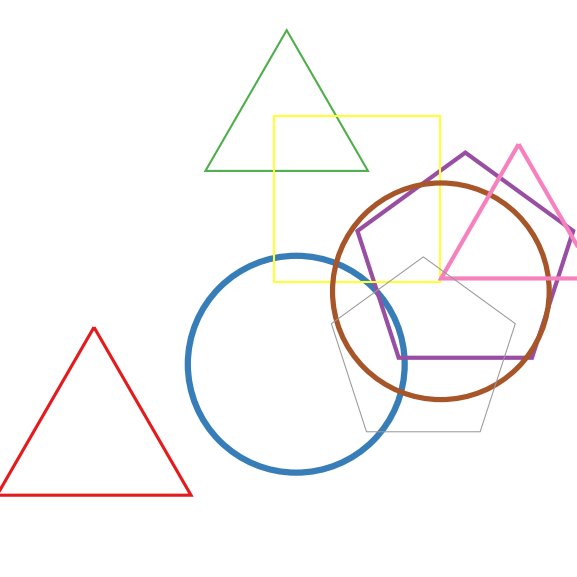[{"shape": "triangle", "thickness": 1.5, "radius": 0.97, "center": [0.163, 0.239]}, {"shape": "circle", "thickness": 3, "radius": 0.94, "center": [0.513, 0.368]}, {"shape": "triangle", "thickness": 1, "radius": 0.81, "center": [0.496, 0.784]}, {"shape": "pentagon", "thickness": 2, "radius": 0.98, "center": [0.806, 0.539]}, {"shape": "square", "thickness": 1, "radius": 0.72, "center": [0.618, 0.655]}, {"shape": "circle", "thickness": 2.5, "radius": 0.94, "center": [0.763, 0.495]}, {"shape": "triangle", "thickness": 2, "radius": 0.77, "center": [0.898, 0.594]}, {"shape": "pentagon", "thickness": 0.5, "radius": 0.84, "center": [0.733, 0.387]}]